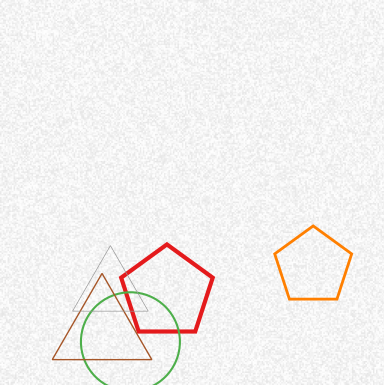[{"shape": "pentagon", "thickness": 3, "radius": 0.63, "center": [0.434, 0.24]}, {"shape": "circle", "thickness": 1.5, "radius": 0.64, "center": [0.339, 0.112]}, {"shape": "pentagon", "thickness": 2, "radius": 0.53, "center": [0.813, 0.308]}, {"shape": "triangle", "thickness": 1, "radius": 0.75, "center": [0.265, 0.141]}, {"shape": "triangle", "thickness": 0.5, "radius": 0.57, "center": [0.287, 0.249]}]